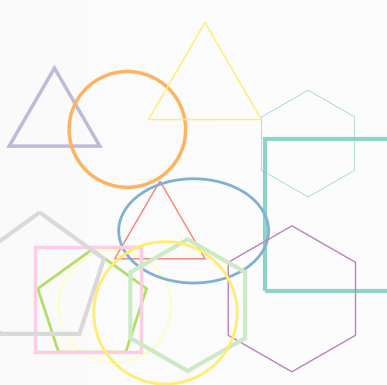[{"shape": "square", "thickness": 3, "radius": 0.99, "center": [0.882, 0.442]}, {"shape": "hexagon", "thickness": 0.5, "radius": 0.69, "center": [0.795, 0.627]}, {"shape": "circle", "thickness": 1, "radius": 0.73, "center": [0.296, 0.204]}, {"shape": "triangle", "thickness": 2.5, "radius": 0.68, "center": [0.141, 0.688]}, {"shape": "triangle", "thickness": 1, "radius": 0.67, "center": [0.413, 0.395]}, {"shape": "oval", "thickness": 2, "radius": 0.97, "center": [0.5, 0.4]}, {"shape": "circle", "thickness": 2.5, "radius": 0.75, "center": [0.329, 0.664]}, {"shape": "pentagon", "thickness": 2, "radius": 0.74, "center": [0.238, 0.205]}, {"shape": "square", "thickness": 2.5, "radius": 0.69, "center": [0.228, 0.222]}, {"shape": "pentagon", "thickness": 3, "radius": 0.87, "center": [0.102, 0.274]}, {"shape": "hexagon", "thickness": 1, "radius": 0.95, "center": [0.753, 0.224]}, {"shape": "hexagon", "thickness": 3, "radius": 0.85, "center": [0.484, 0.207]}, {"shape": "triangle", "thickness": 1, "radius": 0.84, "center": [0.529, 0.773]}, {"shape": "circle", "thickness": 2, "radius": 0.93, "center": [0.427, 0.187]}]